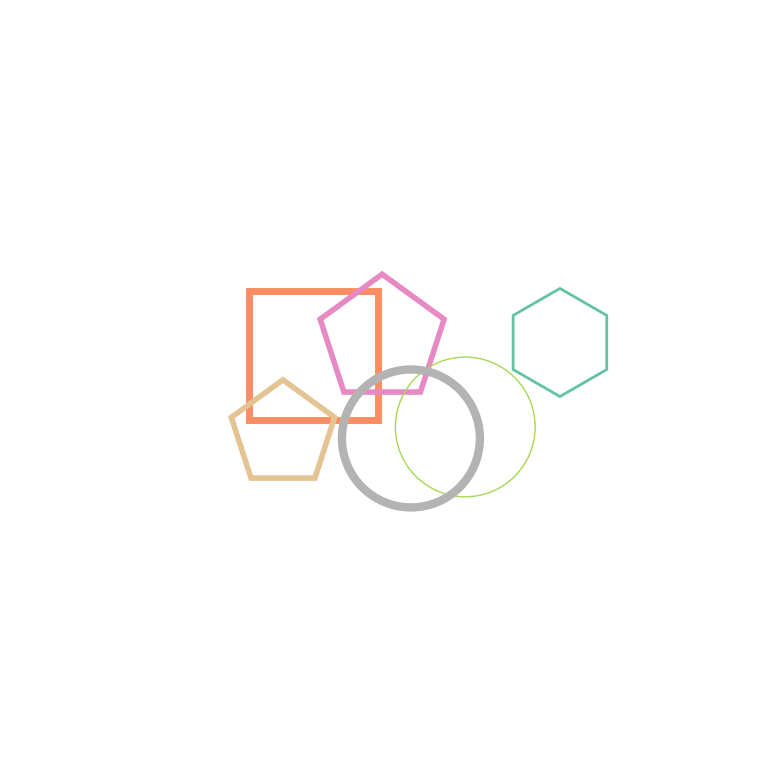[{"shape": "hexagon", "thickness": 1, "radius": 0.35, "center": [0.727, 0.555]}, {"shape": "square", "thickness": 2.5, "radius": 0.42, "center": [0.407, 0.538]}, {"shape": "pentagon", "thickness": 2, "radius": 0.42, "center": [0.496, 0.559]}, {"shape": "circle", "thickness": 0.5, "radius": 0.45, "center": [0.604, 0.446]}, {"shape": "pentagon", "thickness": 2, "radius": 0.35, "center": [0.367, 0.436]}, {"shape": "circle", "thickness": 3, "radius": 0.45, "center": [0.534, 0.431]}]